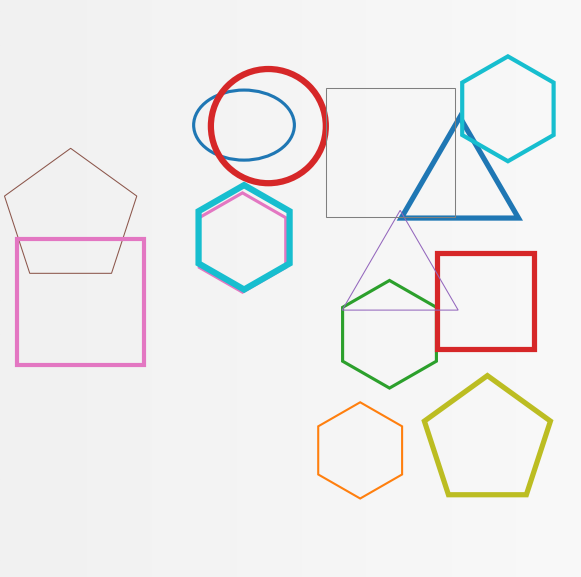[{"shape": "triangle", "thickness": 2.5, "radius": 0.58, "center": [0.791, 0.68]}, {"shape": "oval", "thickness": 1.5, "radius": 0.43, "center": [0.42, 0.783]}, {"shape": "hexagon", "thickness": 1, "radius": 0.42, "center": [0.62, 0.219]}, {"shape": "hexagon", "thickness": 1.5, "radius": 0.47, "center": [0.67, 0.42]}, {"shape": "circle", "thickness": 3, "radius": 0.49, "center": [0.462, 0.781]}, {"shape": "square", "thickness": 2.5, "radius": 0.42, "center": [0.836, 0.478]}, {"shape": "triangle", "thickness": 0.5, "radius": 0.58, "center": [0.688, 0.52]}, {"shape": "pentagon", "thickness": 0.5, "radius": 0.6, "center": [0.122, 0.623]}, {"shape": "square", "thickness": 2, "radius": 0.54, "center": [0.138, 0.476]}, {"shape": "hexagon", "thickness": 1.5, "radius": 0.43, "center": [0.417, 0.579]}, {"shape": "square", "thickness": 0.5, "radius": 0.56, "center": [0.672, 0.735]}, {"shape": "pentagon", "thickness": 2.5, "radius": 0.57, "center": [0.839, 0.235]}, {"shape": "hexagon", "thickness": 2, "radius": 0.45, "center": [0.874, 0.811]}, {"shape": "hexagon", "thickness": 3, "radius": 0.45, "center": [0.42, 0.588]}]